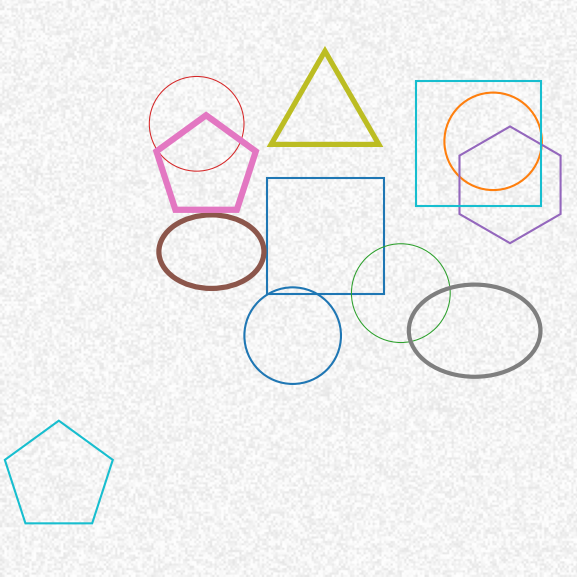[{"shape": "circle", "thickness": 1, "radius": 0.42, "center": [0.507, 0.418]}, {"shape": "square", "thickness": 1, "radius": 0.51, "center": [0.564, 0.59]}, {"shape": "circle", "thickness": 1, "radius": 0.42, "center": [0.854, 0.754]}, {"shape": "circle", "thickness": 0.5, "radius": 0.43, "center": [0.694, 0.492]}, {"shape": "circle", "thickness": 0.5, "radius": 0.41, "center": [0.341, 0.785]}, {"shape": "hexagon", "thickness": 1, "radius": 0.51, "center": [0.883, 0.679]}, {"shape": "oval", "thickness": 2.5, "radius": 0.45, "center": [0.366, 0.563]}, {"shape": "pentagon", "thickness": 3, "radius": 0.45, "center": [0.357, 0.709]}, {"shape": "oval", "thickness": 2, "radius": 0.57, "center": [0.822, 0.427]}, {"shape": "triangle", "thickness": 2.5, "radius": 0.54, "center": [0.563, 0.803]}, {"shape": "square", "thickness": 1, "radius": 0.54, "center": [0.829, 0.751]}, {"shape": "pentagon", "thickness": 1, "radius": 0.49, "center": [0.102, 0.172]}]